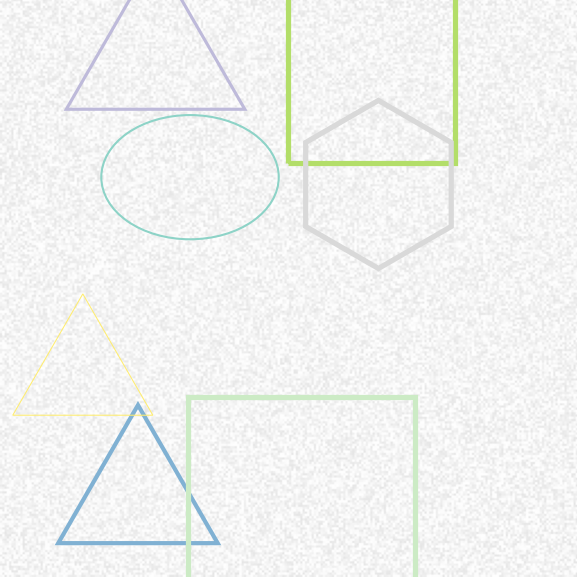[{"shape": "oval", "thickness": 1, "radius": 0.77, "center": [0.329, 0.692]}, {"shape": "triangle", "thickness": 1.5, "radius": 0.89, "center": [0.269, 0.899]}, {"shape": "triangle", "thickness": 2, "radius": 0.8, "center": [0.239, 0.138]}, {"shape": "square", "thickness": 2.5, "radius": 0.72, "center": [0.643, 0.862]}, {"shape": "hexagon", "thickness": 2.5, "radius": 0.73, "center": [0.655, 0.68]}, {"shape": "square", "thickness": 2.5, "radius": 0.98, "center": [0.522, 0.116]}, {"shape": "triangle", "thickness": 0.5, "radius": 0.7, "center": [0.143, 0.35]}]